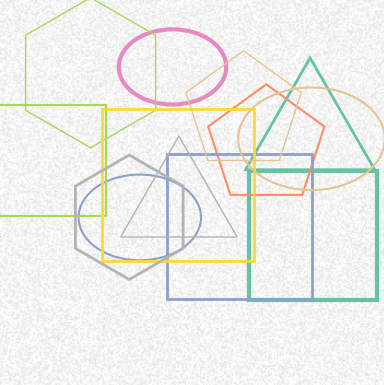[{"shape": "square", "thickness": 3, "radius": 0.83, "center": [0.813, 0.388]}, {"shape": "triangle", "thickness": 2, "radius": 0.97, "center": [0.805, 0.656]}, {"shape": "pentagon", "thickness": 1.5, "radius": 0.79, "center": [0.692, 0.622]}, {"shape": "oval", "thickness": 1.5, "radius": 0.79, "center": [0.363, 0.435]}, {"shape": "square", "thickness": 2, "radius": 0.95, "center": [0.622, 0.412]}, {"shape": "oval", "thickness": 3, "radius": 0.7, "center": [0.448, 0.826]}, {"shape": "hexagon", "thickness": 1, "radius": 0.97, "center": [0.235, 0.811]}, {"shape": "square", "thickness": 1.5, "radius": 0.72, "center": [0.132, 0.584]}, {"shape": "square", "thickness": 2, "radius": 0.99, "center": [0.462, 0.52]}, {"shape": "pentagon", "thickness": 1, "radius": 0.79, "center": [0.633, 0.711]}, {"shape": "oval", "thickness": 1.5, "radius": 0.95, "center": [0.809, 0.64]}, {"shape": "triangle", "thickness": 1, "radius": 0.87, "center": [0.465, 0.472]}, {"shape": "hexagon", "thickness": 2, "radius": 0.81, "center": [0.336, 0.436]}]